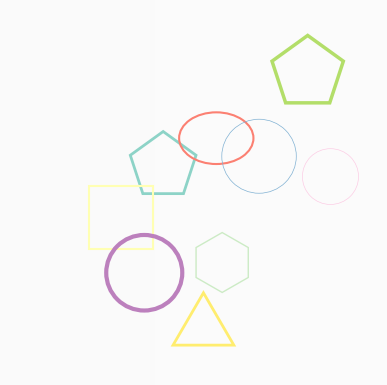[{"shape": "pentagon", "thickness": 2, "radius": 0.45, "center": [0.421, 0.569]}, {"shape": "square", "thickness": 1.5, "radius": 0.41, "center": [0.312, 0.436]}, {"shape": "oval", "thickness": 1.5, "radius": 0.48, "center": [0.558, 0.641]}, {"shape": "circle", "thickness": 0.5, "radius": 0.48, "center": [0.668, 0.594]}, {"shape": "pentagon", "thickness": 2.5, "radius": 0.48, "center": [0.794, 0.811]}, {"shape": "circle", "thickness": 0.5, "radius": 0.36, "center": [0.853, 0.541]}, {"shape": "circle", "thickness": 3, "radius": 0.49, "center": [0.372, 0.292]}, {"shape": "hexagon", "thickness": 1, "radius": 0.39, "center": [0.573, 0.318]}, {"shape": "triangle", "thickness": 2, "radius": 0.45, "center": [0.525, 0.149]}]